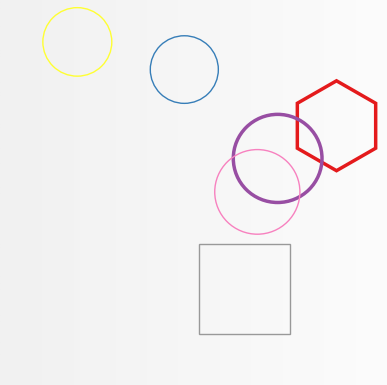[{"shape": "hexagon", "thickness": 2.5, "radius": 0.58, "center": [0.868, 0.673]}, {"shape": "circle", "thickness": 1, "radius": 0.44, "center": [0.476, 0.819]}, {"shape": "circle", "thickness": 2.5, "radius": 0.57, "center": [0.717, 0.588]}, {"shape": "circle", "thickness": 1, "radius": 0.44, "center": [0.2, 0.891]}, {"shape": "circle", "thickness": 1, "radius": 0.55, "center": [0.664, 0.502]}, {"shape": "square", "thickness": 1, "radius": 0.58, "center": [0.63, 0.249]}]